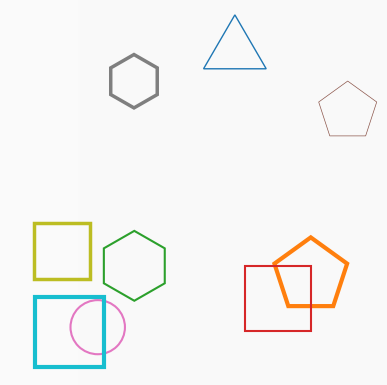[{"shape": "triangle", "thickness": 1, "radius": 0.47, "center": [0.606, 0.868]}, {"shape": "pentagon", "thickness": 3, "radius": 0.49, "center": [0.802, 0.285]}, {"shape": "hexagon", "thickness": 1.5, "radius": 0.45, "center": [0.347, 0.31]}, {"shape": "square", "thickness": 1.5, "radius": 0.43, "center": [0.716, 0.225]}, {"shape": "pentagon", "thickness": 0.5, "radius": 0.39, "center": [0.897, 0.711]}, {"shape": "circle", "thickness": 1.5, "radius": 0.35, "center": [0.252, 0.15]}, {"shape": "hexagon", "thickness": 2.5, "radius": 0.35, "center": [0.346, 0.789]}, {"shape": "square", "thickness": 2.5, "radius": 0.37, "center": [0.16, 0.348]}, {"shape": "square", "thickness": 3, "radius": 0.45, "center": [0.18, 0.138]}]